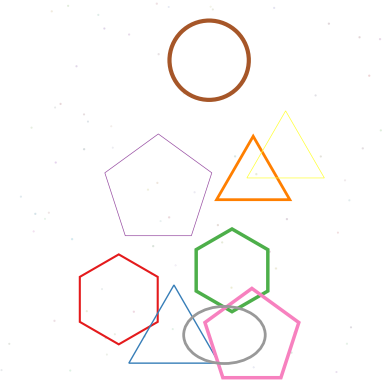[{"shape": "hexagon", "thickness": 1.5, "radius": 0.58, "center": [0.308, 0.222]}, {"shape": "triangle", "thickness": 1, "radius": 0.68, "center": [0.452, 0.124]}, {"shape": "hexagon", "thickness": 2.5, "radius": 0.54, "center": [0.603, 0.298]}, {"shape": "pentagon", "thickness": 0.5, "radius": 0.73, "center": [0.411, 0.506]}, {"shape": "triangle", "thickness": 2, "radius": 0.55, "center": [0.658, 0.536]}, {"shape": "triangle", "thickness": 0.5, "radius": 0.58, "center": [0.742, 0.596]}, {"shape": "circle", "thickness": 3, "radius": 0.52, "center": [0.543, 0.844]}, {"shape": "pentagon", "thickness": 2.5, "radius": 0.64, "center": [0.654, 0.123]}, {"shape": "oval", "thickness": 2, "radius": 0.53, "center": [0.583, 0.13]}]